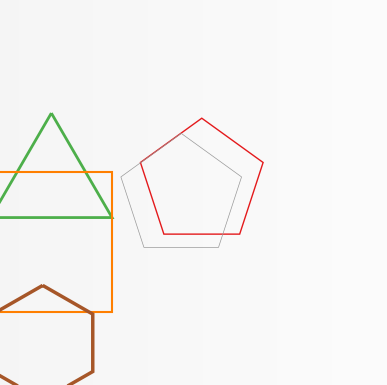[{"shape": "pentagon", "thickness": 1, "radius": 0.83, "center": [0.521, 0.527]}, {"shape": "triangle", "thickness": 2, "radius": 0.9, "center": [0.133, 0.525]}, {"shape": "square", "thickness": 1.5, "radius": 0.9, "center": [0.107, 0.371]}, {"shape": "hexagon", "thickness": 2.5, "radius": 0.75, "center": [0.11, 0.11]}, {"shape": "pentagon", "thickness": 0.5, "radius": 0.82, "center": [0.468, 0.49]}]